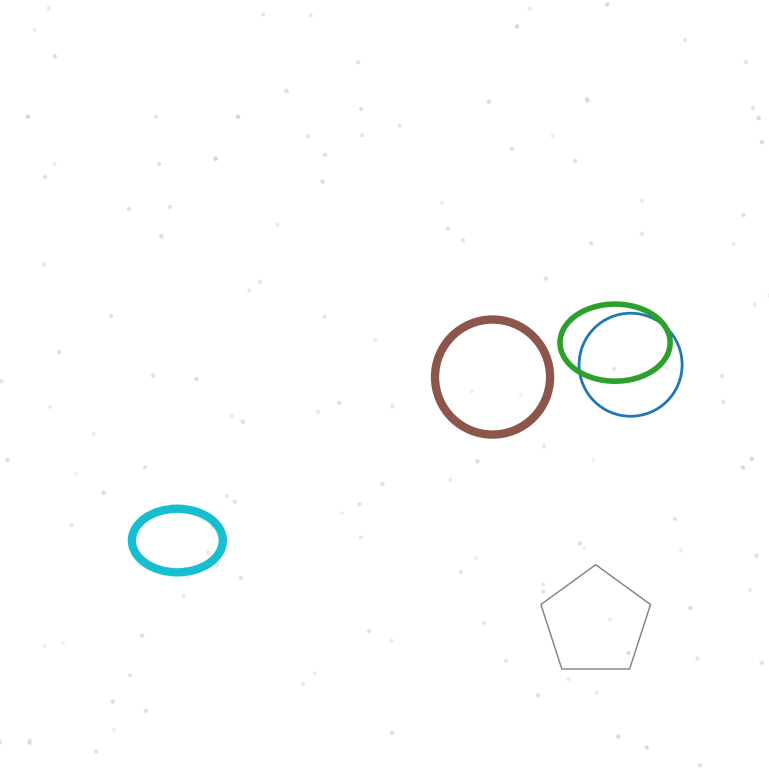[{"shape": "circle", "thickness": 1, "radius": 0.33, "center": [0.819, 0.526]}, {"shape": "oval", "thickness": 2, "radius": 0.36, "center": [0.799, 0.555]}, {"shape": "circle", "thickness": 3, "radius": 0.37, "center": [0.64, 0.51]}, {"shape": "pentagon", "thickness": 0.5, "radius": 0.37, "center": [0.774, 0.192]}, {"shape": "oval", "thickness": 3, "radius": 0.3, "center": [0.23, 0.298]}]